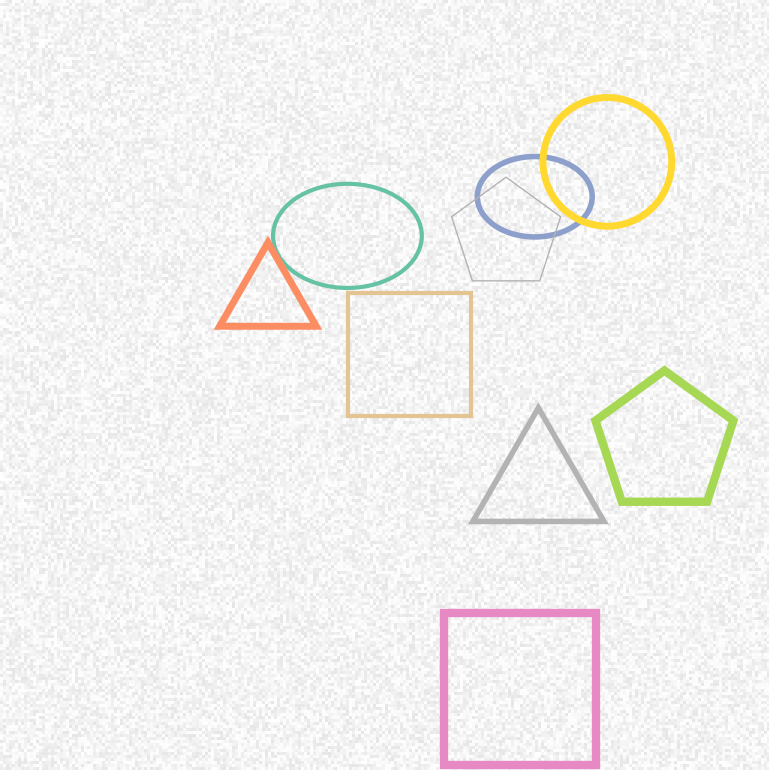[{"shape": "oval", "thickness": 1.5, "radius": 0.48, "center": [0.451, 0.694]}, {"shape": "triangle", "thickness": 2.5, "radius": 0.36, "center": [0.348, 0.613]}, {"shape": "oval", "thickness": 2, "radius": 0.37, "center": [0.694, 0.745]}, {"shape": "square", "thickness": 3, "radius": 0.49, "center": [0.676, 0.106]}, {"shape": "pentagon", "thickness": 3, "radius": 0.47, "center": [0.863, 0.425]}, {"shape": "circle", "thickness": 2.5, "radius": 0.42, "center": [0.789, 0.79]}, {"shape": "square", "thickness": 1.5, "radius": 0.4, "center": [0.531, 0.54]}, {"shape": "triangle", "thickness": 2, "radius": 0.49, "center": [0.699, 0.372]}, {"shape": "pentagon", "thickness": 0.5, "radius": 0.37, "center": [0.657, 0.695]}]